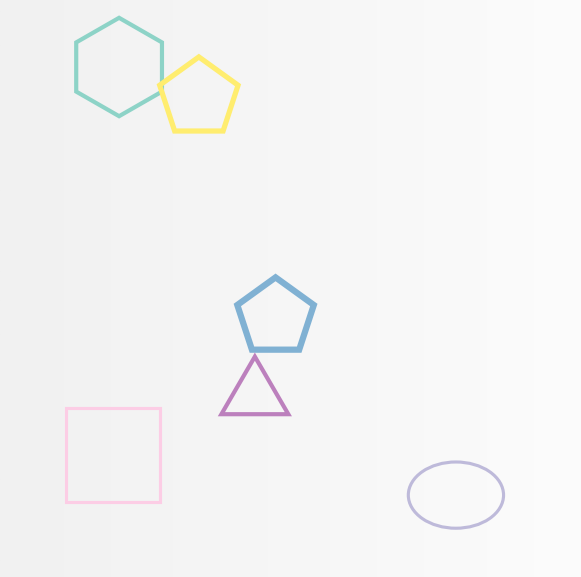[{"shape": "hexagon", "thickness": 2, "radius": 0.43, "center": [0.205, 0.883]}, {"shape": "oval", "thickness": 1.5, "radius": 0.41, "center": [0.784, 0.142]}, {"shape": "pentagon", "thickness": 3, "radius": 0.35, "center": [0.474, 0.45]}, {"shape": "square", "thickness": 1.5, "radius": 0.4, "center": [0.195, 0.212]}, {"shape": "triangle", "thickness": 2, "radius": 0.33, "center": [0.438, 0.315]}, {"shape": "pentagon", "thickness": 2.5, "radius": 0.35, "center": [0.342, 0.83]}]